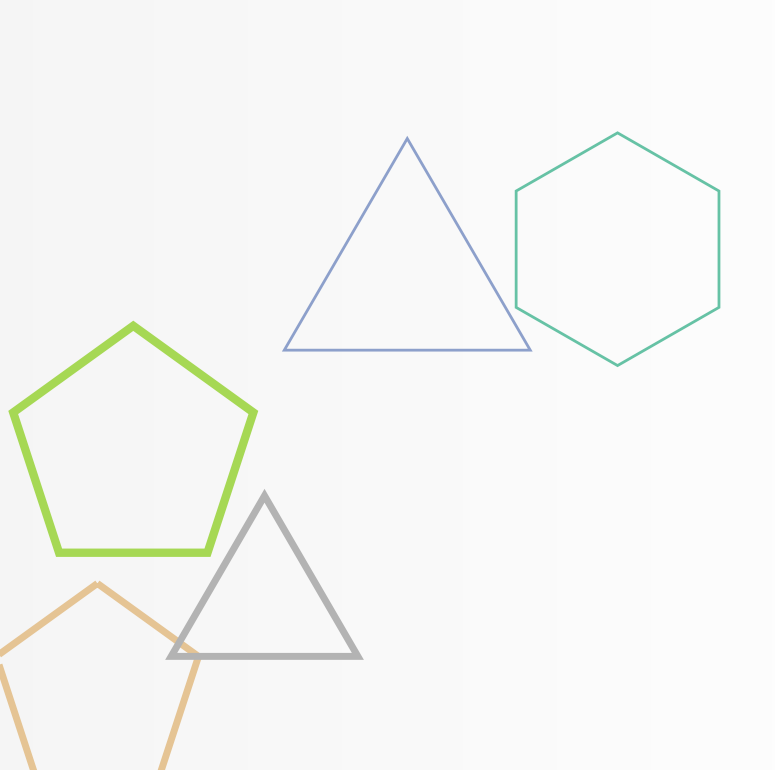[{"shape": "hexagon", "thickness": 1, "radius": 0.76, "center": [0.797, 0.676]}, {"shape": "triangle", "thickness": 1, "radius": 0.92, "center": [0.526, 0.637]}, {"shape": "pentagon", "thickness": 3, "radius": 0.81, "center": [0.172, 0.414]}, {"shape": "pentagon", "thickness": 2.5, "radius": 0.69, "center": [0.126, 0.105]}, {"shape": "triangle", "thickness": 2.5, "radius": 0.7, "center": [0.341, 0.217]}]